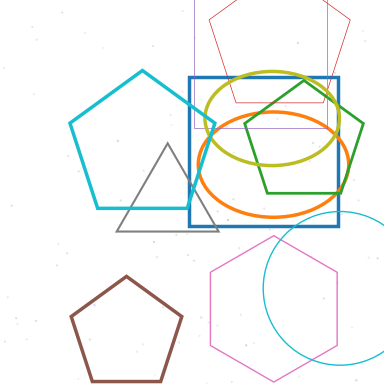[{"shape": "square", "thickness": 2.5, "radius": 0.97, "center": [0.684, 0.607]}, {"shape": "oval", "thickness": 2.5, "radius": 0.98, "center": [0.71, 0.572]}, {"shape": "pentagon", "thickness": 2, "radius": 0.81, "center": [0.79, 0.629]}, {"shape": "pentagon", "thickness": 0.5, "radius": 0.96, "center": [0.726, 0.889]}, {"shape": "square", "thickness": 0.5, "radius": 0.86, "center": [0.677, 0.84]}, {"shape": "pentagon", "thickness": 2.5, "radius": 0.75, "center": [0.329, 0.131]}, {"shape": "hexagon", "thickness": 1, "radius": 0.95, "center": [0.711, 0.198]}, {"shape": "triangle", "thickness": 1.5, "radius": 0.76, "center": [0.436, 0.475]}, {"shape": "oval", "thickness": 2.5, "radius": 0.87, "center": [0.707, 0.692]}, {"shape": "circle", "thickness": 1, "radius": 1.0, "center": [0.883, 0.251]}, {"shape": "pentagon", "thickness": 2.5, "radius": 0.99, "center": [0.37, 0.619]}]